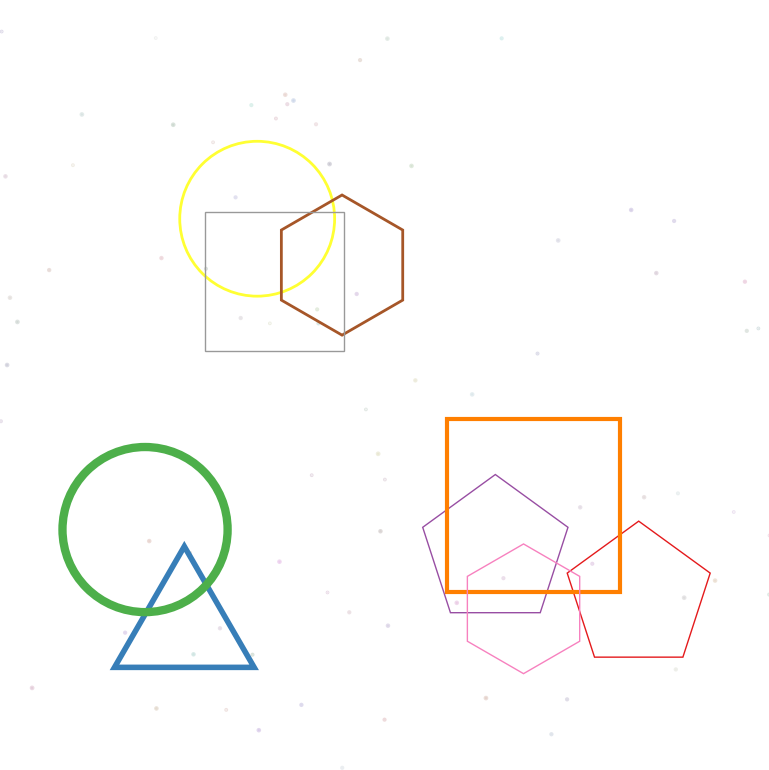[{"shape": "pentagon", "thickness": 0.5, "radius": 0.49, "center": [0.829, 0.226]}, {"shape": "triangle", "thickness": 2, "radius": 0.52, "center": [0.239, 0.186]}, {"shape": "circle", "thickness": 3, "radius": 0.54, "center": [0.188, 0.312]}, {"shape": "pentagon", "thickness": 0.5, "radius": 0.5, "center": [0.643, 0.285]}, {"shape": "square", "thickness": 1.5, "radius": 0.56, "center": [0.693, 0.343]}, {"shape": "circle", "thickness": 1, "radius": 0.5, "center": [0.334, 0.716]}, {"shape": "hexagon", "thickness": 1, "radius": 0.45, "center": [0.444, 0.656]}, {"shape": "hexagon", "thickness": 0.5, "radius": 0.42, "center": [0.68, 0.209]}, {"shape": "square", "thickness": 0.5, "radius": 0.45, "center": [0.356, 0.634]}]